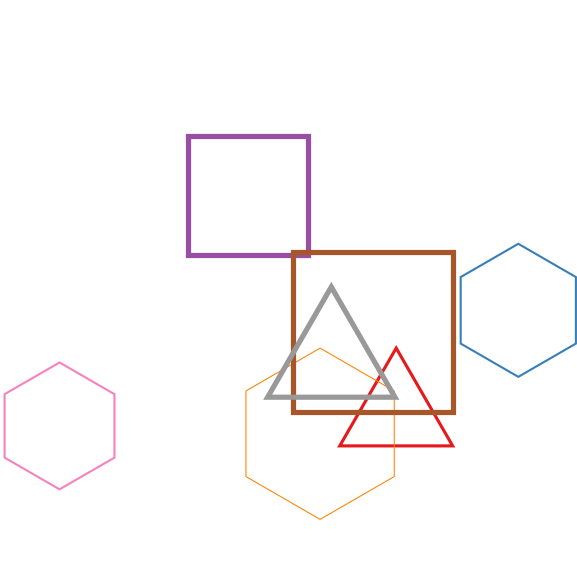[{"shape": "triangle", "thickness": 1.5, "radius": 0.56, "center": [0.686, 0.283]}, {"shape": "hexagon", "thickness": 1, "radius": 0.58, "center": [0.897, 0.462]}, {"shape": "square", "thickness": 2.5, "radius": 0.52, "center": [0.43, 0.661]}, {"shape": "hexagon", "thickness": 0.5, "radius": 0.74, "center": [0.554, 0.248]}, {"shape": "square", "thickness": 2.5, "radius": 0.69, "center": [0.645, 0.424]}, {"shape": "hexagon", "thickness": 1, "radius": 0.55, "center": [0.103, 0.262]}, {"shape": "triangle", "thickness": 2.5, "radius": 0.64, "center": [0.574, 0.375]}]